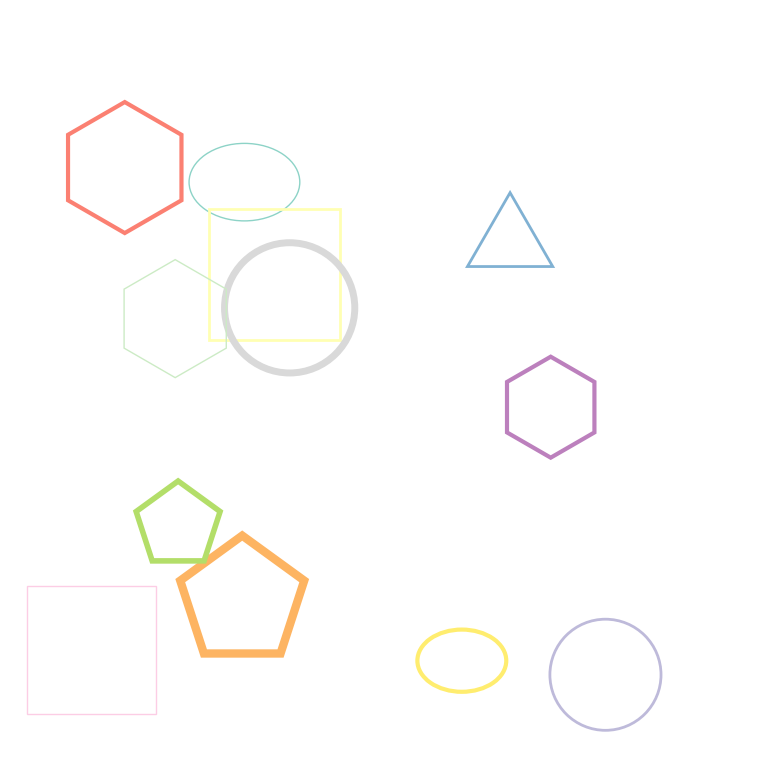[{"shape": "oval", "thickness": 0.5, "radius": 0.36, "center": [0.317, 0.763]}, {"shape": "square", "thickness": 1, "radius": 0.43, "center": [0.357, 0.643]}, {"shape": "circle", "thickness": 1, "radius": 0.36, "center": [0.786, 0.124]}, {"shape": "hexagon", "thickness": 1.5, "radius": 0.43, "center": [0.162, 0.782]}, {"shape": "triangle", "thickness": 1, "radius": 0.32, "center": [0.662, 0.686]}, {"shape": "pentagon", "thickness": 3, "radius": 0.42, "center": [0.315, 0.22]}, {"shape": "pentagon", "thickness": 2, "radius": 0.29, "center": [0.231, 0.318]}, {"shape": "square", "thickness": 0.5, "radius": 0.42, "center": [0.118, 0.156]}, {"shape": "circle", "thickness": 2.5, "radius": 0.42, "center": [0.376, 0.6]}, {"shape": "hexagon", "thickness": 1.5, "radius": 0.33, "center": [0.715, 0.471]}, {"shape": "hexagon", "thickness": 0.5, "radius": 0.38, "center": [0.228, 0.586]}, {"shape": "oval", "thickness": 1.5, "radius": 0.29, "center": [0.6, 0.142]}]